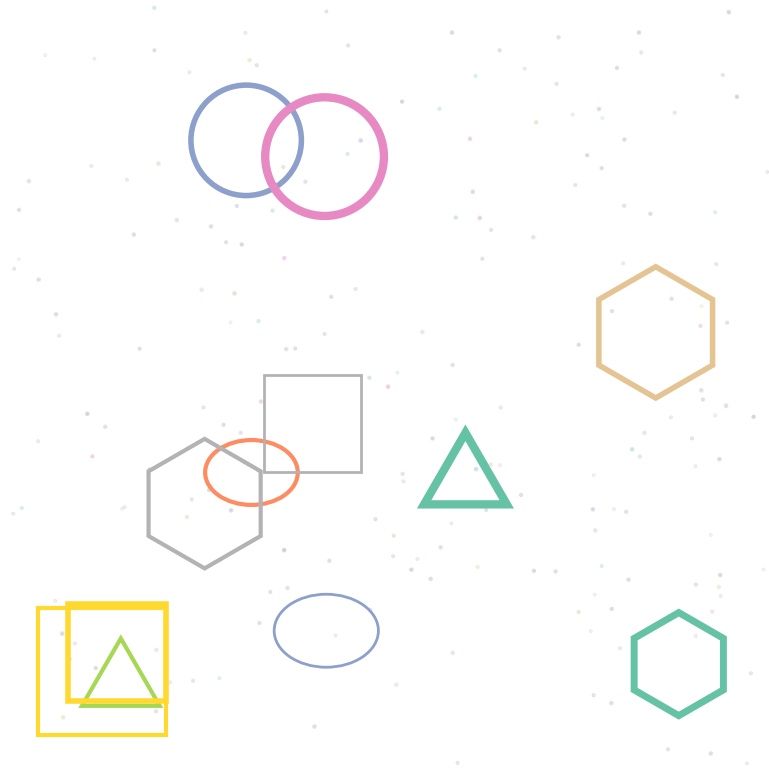[{"shape": "hexagon", "thickness": 2.5, "radius": 0.33, "center": [0.882, 0.138]}, {"shape": "triangle", "thickness": 3, "radius": 0.31, "center": [0.604, 0.376]}, {"shape": "oval", "thickness": 1.5, "radius": 0.3, "center": [0.327, 0.386]}, {"shape": "oval", "thickness": 1, "radius": 0.34, "center": [0.424, 0.181]}, {"shape": "circle", "thickness": 2, "radius": 0.36, "center": [0.32, 0.818]}, {"shape": "circle", "thickness": 3, "radius": 0.39, "center": [0.422, 0.797]}, {"shape": "triangle", "thickness": 1.5, "radius": 0.29, "center": [0.157, 0.112]}, {"shape": "square", "thickness": 2, "radius": 0.32, "center": [0.152, 0.153]}, {"shape": "square", "thickness": 1.5, "radius": 0.41, "center": [0.132, 0.128]}, {"shape": "hexagon", "thickness": 2, "radius": 0.43, "center": [0.852, 0.568]}, {"shape": "hexagon", "thickness": 1.5, "radius": 0.42, "center": [0.266, 0.346]}, {"shape": "square", "thickness": 1, "radius": 0.32, "center": [0.406, 0.45]}]